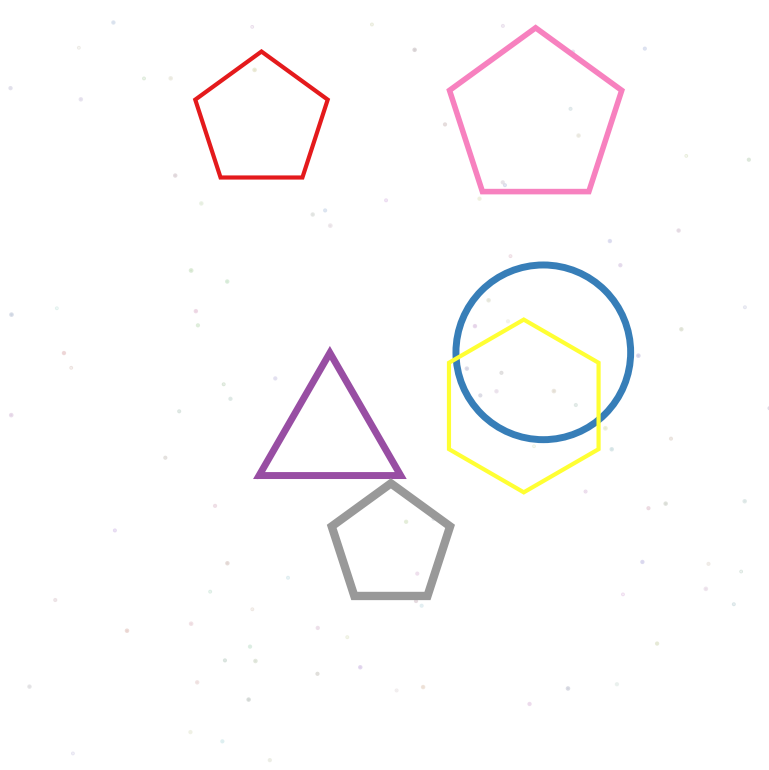[{"shape": "pentagon", "thickness": 1.5, "radius": 0.45, "center": [0.34, 0.843]}, {"shape": "circle", "thickness": 2.5, "radius": 0.57, "center": [0.706, 0.542]}, {"shape": "triangle", "thickness": 2.5, "radius": 0.53, "center": [0.428, 0.436]}, {"shape": "hexagon", "thickness": 1.5, "radius": 0.56, "center": [0.68, 0.473]}, {"shape": "pentagon", "thickness": 2, "radius": 0.59, "center": [0.696, 0.846]}, {"shape": "pentagon", "thickness": 3, "radius": 0.4, "center": [0.508, 0.291]}]